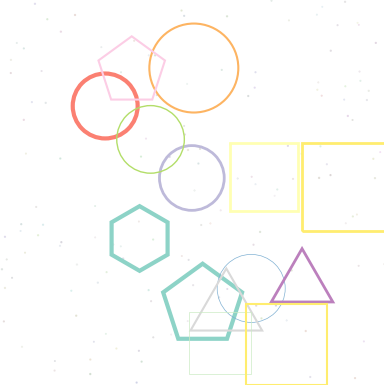[{"shape": "hexagon", "thickness": 3, "radius": 0.42, "center": [0.363, 0.381]}, {"shape": "pentagon", "thickness": 3, "radius": 0.54, "center": [0.526, 0.207]}, {"shape": "square", "thickness": 2, "radius": 0.44, "center": [0.686, 0.541]}, {"shape": "circle", "thickness": 2, "radius": 0.42, "center": [0.498, 0.538]}, {"shape": "circle", "thickness": 3, "radius": 0.42, "center": [0.273, 0.725]}, {"shape": "circle", "thickness": 0.5, "radius": 0.44, "center": [0.652, 0.251]}, {"shape": "circle", "thickness": 1.5, "radius": 0.58, "center": [0.503, 0.823]}, {"shape": "circle", "thickness": 1, "radius": 0.44, "center": [0.391, 0.638]}, {"shape": "pentagon", "thickness": 1.5, "radius": 0.45, "center": [0.342, 0.815]}, {"shape": "triangle", "thickness": 1.5, "radius": 0.54, "center": [0.588, 0.195]}, {"shape": "triangle", "thickness": 2, "radius": 0.46, "center": [0.785, 0.262]}, {"shape": "square", "thickness": 0.5, "radius": 0.4, "center": [0.572, 0.11]}, {"shape": "square", "thickness": 1.5, "radius": 0.52, "center": [0.744, 0.104]}, {"shape": "square", "thickness": 2, "radius": 0.57, "center": [0.899, 0.515]}]